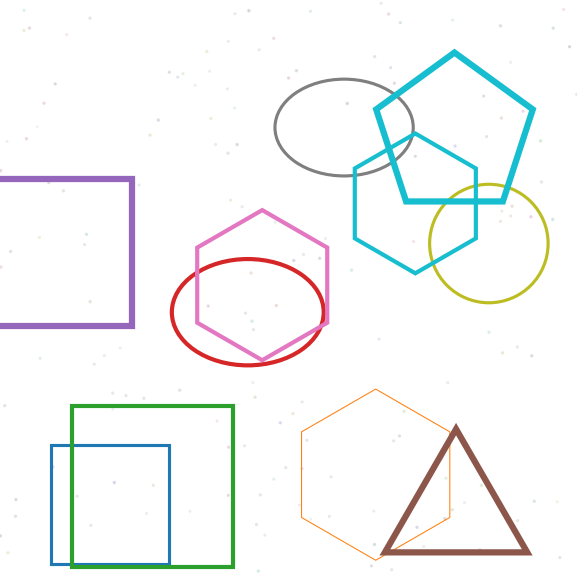[{"shape": "square", "thickness": 1.5, "radius": 0.51, "center": [0.191, 0.126]}, {"shape": "hexagon", "thickness": 0.5, "radius": 0.74, "center": [0.651, 0.177]}, {"shape": "square", "thickness": 2, "radius": 0.7, "center": [0.264, 0.157]}, {"shape": "oval", "thickness": 2, "radius": 0.66, "center": [0.429, 0.459]}, {"shape": "square", "thickness": 3, "radius": 0.63, "center": [0.101, 0.562]}, {"shape": "triangle", "thickness": 3, "radius": 0.71, "center": [0.79, 0.114]}, {"shape": "hexagon", "thickness": 2, "radius": 0.65, "center": [0.454, 0.505]}, {"shape": "oval", "thickness": 1.5, "radius": 0.6, "center": [0.596, 0.778]}, {"shape": "circle", "thickness": 1.5, "radius": 0.51, "center": [0.847, 0.577]}, {"shape": "hexagon", "thickness": 2, "radius": 0.61, "center": [0.719, 0.647]}, {"shape": "pentagon", "thickness": 3, "radius": 0.71, "center": [0.787, 0.766]}]